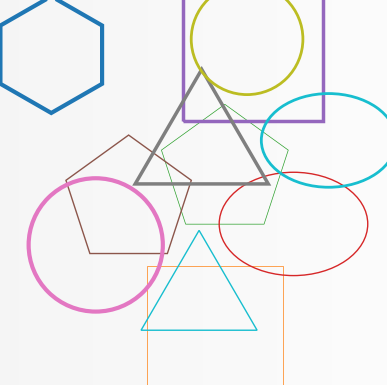[{"shape": "hexagon", "thickness": 3, "radius": 0.76, "center": [0.132, 0.858]}, {"shape": "square", "thickness": 0.5, "radius": 0.87, "center": [0.555, 0.133]}, {"shape": "pentagon", "thickness": 0.5, "radius": 0.86, "center": [0.58, 0.557]}, {"shape": "oval", "thickness": 1, "radius": 0.96, "center": [0.757, 0.418]}, {"shape": "square", "thickness": 2.5, "radius": 0.9, "center": [0.653, 0.867]}, {"shape": "pentagon", "thickness": 1, "radius": 0.85, "center": [0.332, 0.479]}, {"shape": "circle", "thickness": 3, "radius": 0.87, "center": [0.247, 0.364]}, {"shape": "triangle", "thickness": 2.5, "radius": 0.99, "center": [0.521, 0.621]}, {"shape": "circle", "thickness": 2, "radius": 0.72, "center": [0.638, 0.898]}, {"shape": "oval", "thickness": 2, "radius": 0.87, "center": [0.848, 0.635]}, {"shape": "triangle", "thickness": 1, "radius": 0.86, "center": [0.514, 0.229]}]